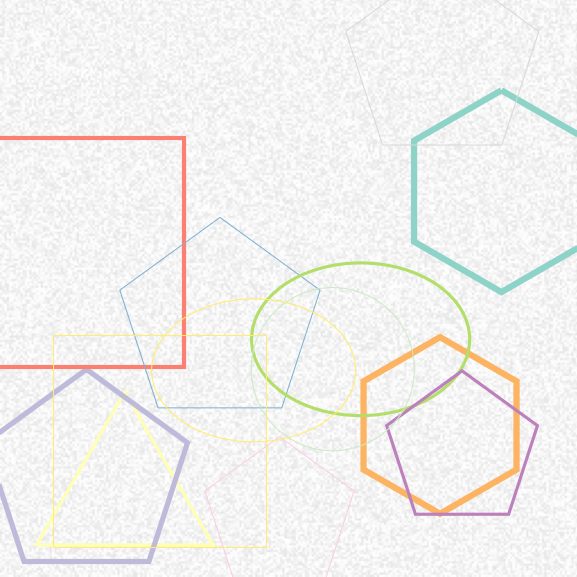[{"shape": "hexagon", "thickness": 3, "radius": 0.87, "center": [0.868, 0.668]}, {"shape": "triangle", "thickness": 1.5, "radius": 0.88, "center": [0.216, 0.144]}, {"shape": "pentagon", "thickness": 2.5, "radius": 0.92, "center": [0.15, 0.176]}, {"shape": "square", "thickness": 2, "radius": 0.99, "center": [0.12, 0.562]}, {"shape": "pentagon", "thickness": 0.5, "radius": 0.91, "center": [0.381, 0.44]}, {"shape": "hexagon", "thickness": 3, "radius": 0.76, "center": [0.762, 0.262]}, {"shape": "oval", "thickness": 1.5, "radius": 0.94, "center": [0.624, 0.412]}, {"shape": "pentagon", "thickness": 0.5, "radius": 0.68, "center": [0.484, 0.107]}, {"shape": "pentagon", "thickness": 0.5, "radius": 0.88, "center": [0.766, 0.89]}, {"shape": "pentagon", "thickness": 1.5, "radius": 0.69, "center": [0.8, 0.22]}, {"shape": "circle", "thickness": 0.5, "radius": 0.71, "center": [0.576, 0.36]}, {"shape": "square", "thickness": 0.5, "radius": 0.92, "center": [0.276, 0.236]}, {"shape": "oval", "thickness": 0.5, "radius": 0.88, "center": [0.439, 0.358]}]